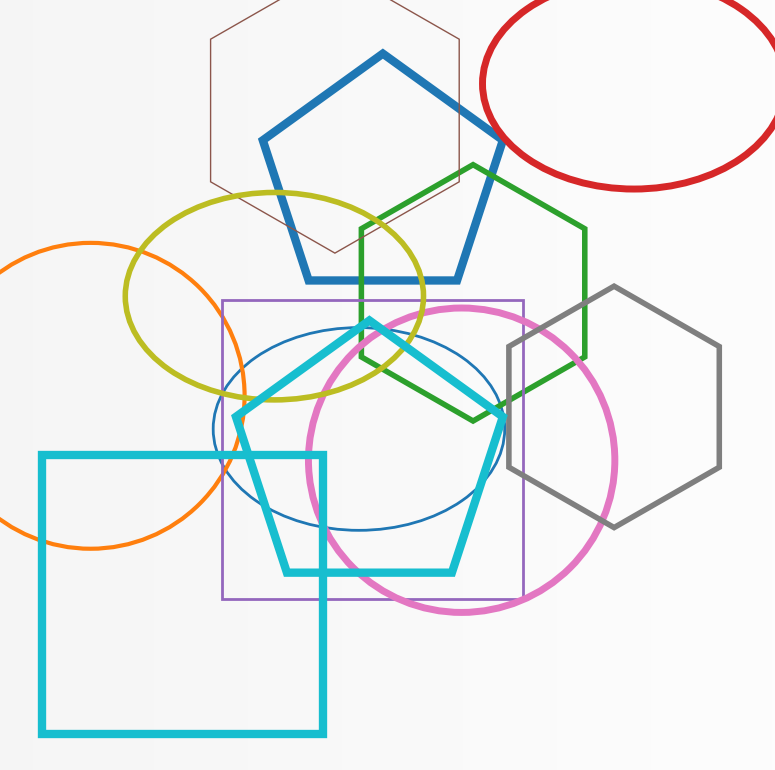[{"shape": "oval", "thickness": 1, "radius": 0.94, "center": [0.463, 0.443]}, {"shape": "pentagon", "thickness": 3, "radius": 0.81, "center": [0.494, 0.768]}, {"shape": "circle", "thickness": 1.5, "radius": 0.99, "center": [0.117, 0.486]}, {"shape": "hexagon", "thickness": 2, "radius": 0.83, "center": [0.61, 0.62]}, {"shape": "oval", "thickness": 2.5, "radius": 0.98, "center": [0.818, 0.891]}, {"shape": "square", "thickness": 1, "radius": 0.97, "center": [0.481, 0.417]}, {"shape": "hexagon", "thickness": 0.5, "radius": 0.93, "center": [0.432, 0.856]}, {"shape": "circle", "thickness": 2.5, "radius": 0.99, "center": [0.596, 0.402]}, {"shape": "hexagon", "thickness": 2, "radius": 0.78, "center": [0.792, 0.472]}, {"shape": "oval", "thickness": 2, "radius": 0.96, "center": [0.354, 0.615]}, {"shape": "pentagon", "thickness": 3, "radius": 0.91, "center": [0.477, 0.403]}, {"shape": "square", "thickness": 3, "radius": 0.91, "center": [0.235, 0.228]}]